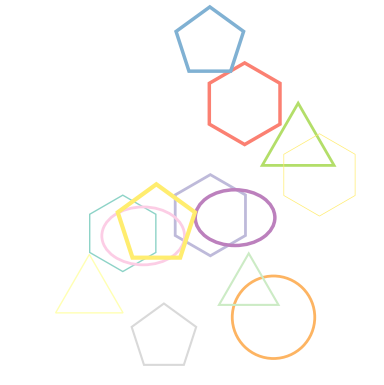[{"shape": "hexagon", "thickness": 1, "radius": 0.5, "center": [0.319, 0.394]}, {"shape": "triangle", "thickness": 1, "radius": 0.51, "center": [0.232, 0.238]}, {"shape": "hexagon", "thickness": 2, "radius": 0.53, "center": [0.546, 0.441]}, {"shape": "hexagon", "thickness": 2.5, "radius": 0.53, "center": [0.635, 0.731]}, {"shape": "pentagon", "thickness": 2.5, "radius": 0.46, "center": [0.545, 0.89]}, {"shape": "circle", "thickness": 2, "radius": 0.54, "center": [0.71, 0.176]}, {"shape": "triangle", "thickness": 2, "radius": 0.54, "center": [0.774, 0.624]}, {"shape": "oval", "thickness": 2, "radius": 0.54, "center": [0.372, 0.387]}, {"shape": "pentagon", "thickness": 1.5, "radius": 0.44, "center": [0.426, 0.124]}, {"shape": "oval", "thickness": 2.5, "radius": 0.52, "center": [0.611, 0.435]}, {"shape": "triangle", "thickness": 1.5, "radius": 0.45, "center": [0.646, 0.253]}, {"shape": "pentagon", "thickness": 3, "radius": 0.53, "center": [0.406, 0.416]}, {"shape": "hexagon", "thickness": 0.5, "radius": 0.53, "center": [0.83, 0.546]}]